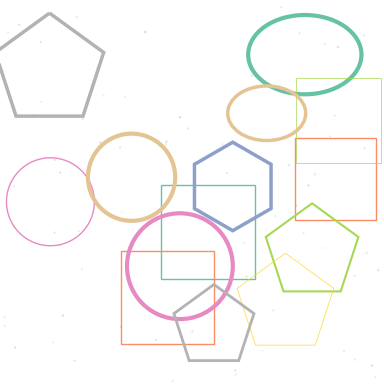[{"shape": "square", "thickness": 1, "radius": 0.61, "center": [0.541, 0.397]}, {"shape": "oval", "thickness": 3, "radius": 0.74, "center": [0.792, 0.858]}, {"shape": "square", "thickness": 1, "radius": 0.6, "center": [0.434, 0.228]}, {"shape": "square", "thickness": 1, "radius": 0.53, "center": [0.872, 0.535]}, {"shape": "hexagon", "thickness": 2.5, "radius": 0.57, "center": [0.605, 0.516]}, {"shape": "circle", "thickness": 3, "radius": 0.69, "center": [0.467, 0.309]}, {"shape": "circle", "thickness": 1, "radius": 0.57, "center": [0.131, 0.476]}, {"shape": "pentagon", "thickness": 1.5, "radius": 0.63, "center": [0.811, 0.345]}, {"shape": "square", "thickness": 0.5, "radius": 0.55, "center": [0.879, 0.687]}, {"shape": "pentagon", "thickness": 0.5, "radius": 0.66, "center": [0.741, 0.21]}, {"shape": "circle", "thickness": 3, "radius": 0.57, "center": [0.342, 0.54]}, {"shape": "oval", "thickness": 2.5, "radius": 0.51, "center": [0.693, 0.706]}, {"shape": "pentagon", "thickness": 2, "radius": 0.55, "center": [0.556, 0.152]}, {"shape": "pentagon", "thickness": 2.5, "radius": 0.74, "center": [0.129, 0.818]}]